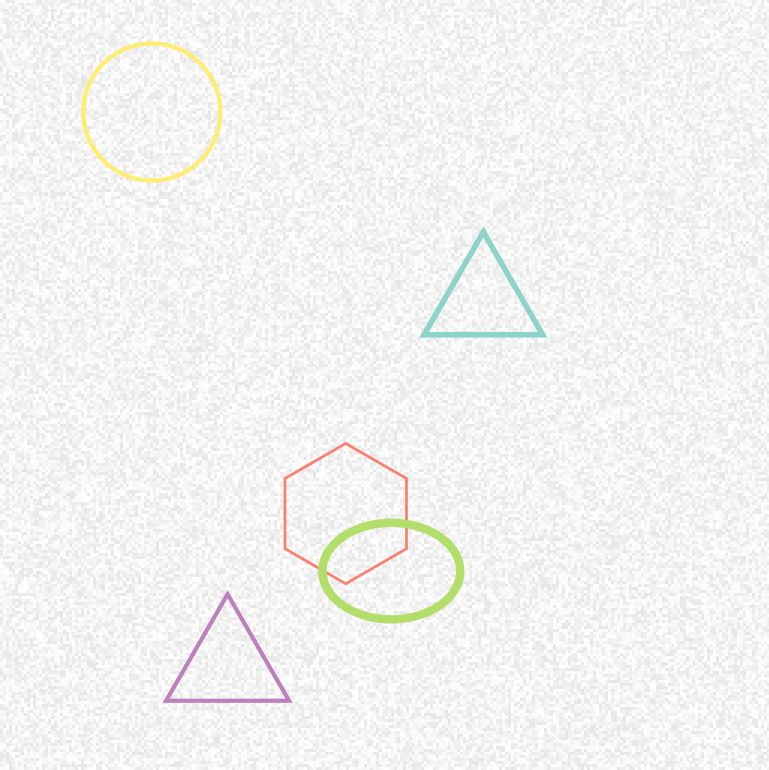[{"shape": "triangle", "thickness": 2, "radius": 0.44, "center": [0.628, 0.61]}, {"shape": "hexagon", "thickness": 1, "radius": 0.46, "center": [0.449, 0.333]}, {"shape": "oval", "thickness": 3, "radius": 0.45, "center": [0.508, 0.258]}, {"shape": "triangle", "thickness": 1.5, "radius": 0.46, "center": [0.296, 0.136]}, {"shape": "circle", "thickness": 1.5, "radius": 0.45, "center": [0.197, 0.855]}]